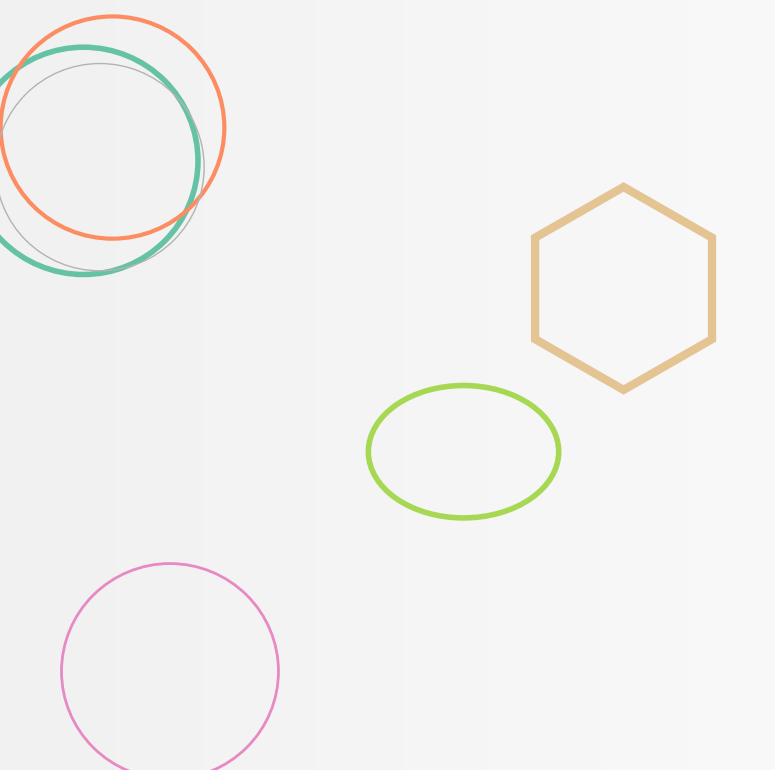[{"shape": "circle", "thickness": 2, "radius": 0.74, "center": [0.108, 0.791]}, {"shape": "circle", "thickness": 1.5, "radius": 0.72, "center": [0.145, 0.834]}, {"shape": "circle", "thickness": 1, "radius": 0.7, "center": [0.219, 0.128]}, {"shape": "oval", "thickness": 2, "radius": 0.61, "center": [0.598, 0.413]}, {"shape": "hexagon", "thickness": 3, "radius": 0.66, "center": [0.805, 0.625]}, {"shape": "circle", "thickness": 0.5, "radius": 0.67, "center": [0.129, 0.783]}]